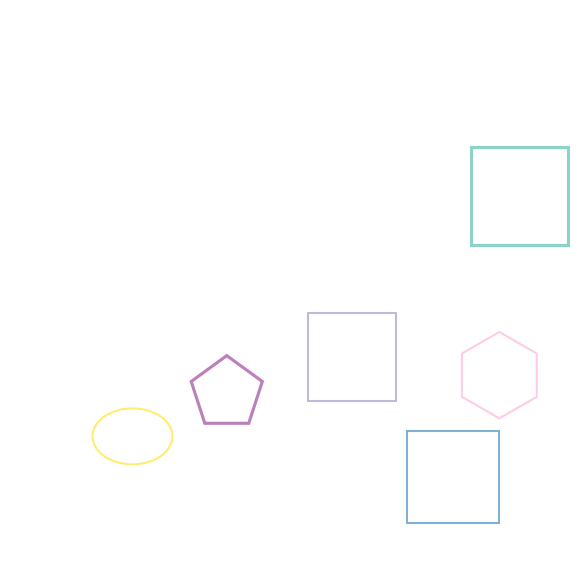[{"shape": "square", "thickness": 1.5, "radius": 0.42, "center": [0.9, 0.66]}, {"shape": "square", "thickness": 1, "radius": 0.38, "center": [0.609, 0.381]}, {"shape": "square", "thickness": 1, "radius": 0.4, "center": [0.784, 0.173]}, {"shape": "hexagon", "thickness": 1, "radius": 0.37, "center": [0.865, 0.349]}, {"shape": "pentagon", "thickness": 1.5, "radius": 0.32, "center": [0.393, 0.319]}, {"shape": "oval", "thickness": 1, "radius": 0.35, "center": [0.229, 0.244]}]